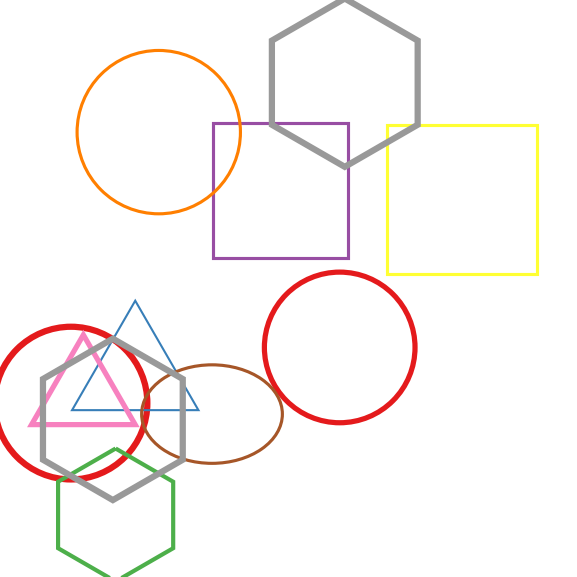[{"shape": "circle", "thickness": 2.5, "radius": 0.65, "center": [0.588, 0.398]}, {"shape": "circle", "thickness": 3, "radius": 0.66, "center": [0.123, 0.301]}, {"shape": "triangle", "thickness": 1, "radius": 0.63, "center": [0.234, 0.352]}, {"shape": "hexagon", "thickness": 2, "radius": 0.58, "center": [0.2, 0.107]}, {"shape": "square", "thickness": 1.5, "radius": 0.59, "center": [0.486, 0.669]}, {"shape": "circle", "thickness": 1.5, "radius": 0.71, "center": [0.275, 0.77]}, {"shape": "square", "thickness": 1.5, "radius": 0.65, "center": [0.8, 0.653]}, {"shape": "oval", "thickness": 1.5, "radius": 0.61, "center": [0.367, 0.282]}, {"shape": "triangle", "thickness": 2.5, "radius": 0.52, "center": [0.144, 0.316]}, {"shape": "hexagon", "thickness": 3, "radius": 0.7, "center": [0.195, 0.273]}, {"shape": "hexagon", "thickness": 3, "radius": 0.73, "center": [0.597, 0.856]}]